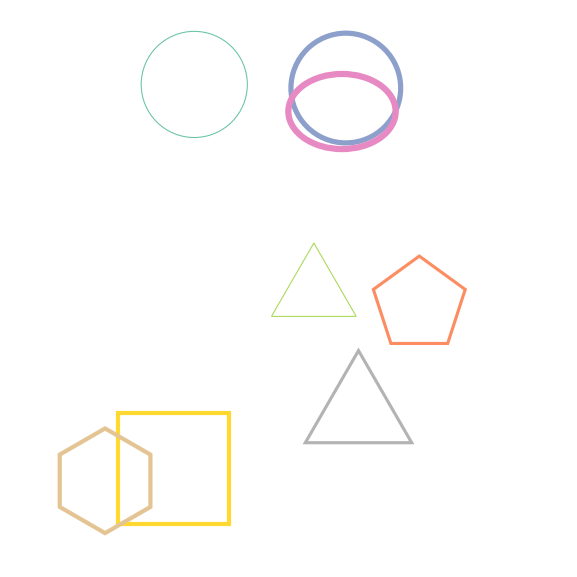[{"shape": "circle", "thickness": 0.5, "radius": 0.46, "center": [0.336, 0.853]}, {"shape": "pentagon", "thickness": 1.5, "radius": 0.42, "center": [0.726, 0.472]}, {"shape": "circle", "thickness": 2.5, "radius": 0.48, "center": [0.599, 0.847]}, {"shape": "oval", "thickness": 3, "radius": 0.46, "center": [0.592, 0.806]}, {"shape": "triangle", "thickness": 0.5, "radius": 0.42, "center": [0.543, 0.494]}, {"shape": "square", "thickness": 2, "radius": 0.48, "center": [0.301, 0.188]}, {"shape": "hexagon", "thickness": 2, "radius": 0.45, "center": [0.182, 0.167]}, {"shape": "triangle", "thickness": 1.5, "radius": 0.53, "center": [0.621, 0.286]}]